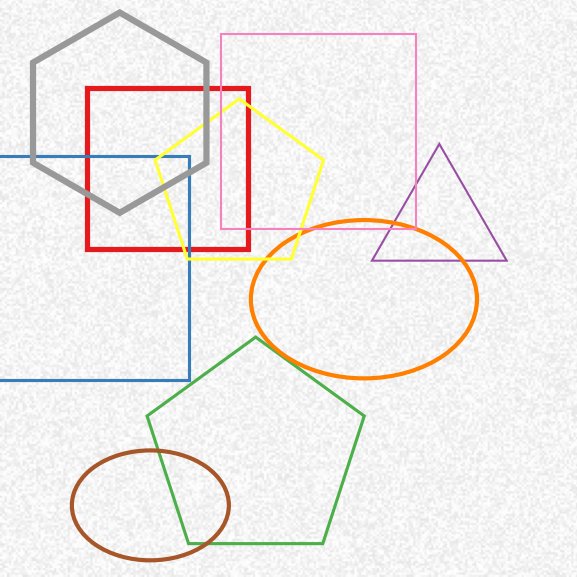[{"shape": "square", "thickness": 2.5, "radius": 0.7, "center": [0.29, 0.707]}, {"shape": "square", "thickness": 1.5, "radius": 0.97, "center": [0.134, 0.535]}, {"shape": "pentagon", "thickness": 1.5, "radius": 0.99, "center": [0.443, 0.218]}, {"shape": "triangle", "thickness": 1, "radius": 0.67, "center": [0.761, 0.615]}, {"shape": "oval", "thickness": 2, "radius": 0.98, "center": [0.63, 0.481]}, {"shape": "pentagon", "thickness": 1.5, "radius": 0.77, "center": [0.414, 0.675]}, {"shape": "oval", "thickness": 2, "radius": 0.68, "center": [0.26, 0.124]}, {"shape": "square", "thickness": 1, "radius": 0.84, "center": [0.551, 0.771]}, {"shape": "hexagon", "thickness": 3, "radius": 0.87, "center": [0.207, 0.804]}]